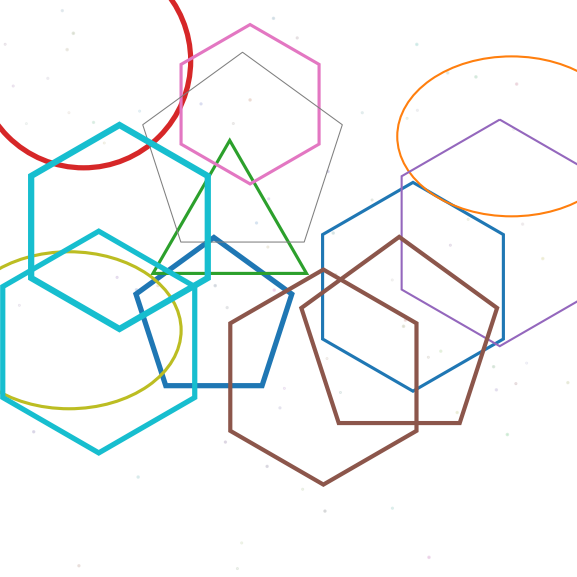[{"shape": "pentagon", "thickness": 2.5, "radius": 0.71, "center": [0.37, 0.446]}, {"shape": "hexagon", "thickness": 1.5, "radius": 0.9, "center": [0.715, 0.503]}, {"shape": "oval", "thickness": 1, "radius": 0.99, "center": [0.886, 0.763]}, {"shape": "triangle", "thickness": 1.5, "radius": 0.77, "center": [0.398, 0.602]}, {"shape": "circle", "thickness": 2.5, "radius": 0.93, "center": [0.145, 0.894]}, {"shape": "hexagon", "thickness": 1, "radius": 0.98, "center": [0.865, 0.596]}, {"shape": "hexagon", "thickness": 2, "radius": 0.93, "center": [0.56, 0.346]}, {"shape": "pentagon", "thickness": 2, "radius": 0.89, "center": [0.691, 0.411]}, {"shape": "hexagon", "thickness": 1.5, "radius": 0.69, "center": [0.433, 0.819]}, {"shape": "pentagon", "thickness": 0.5, "radius": 0.91, "center": [0.42, 0.727]}, {"shape": "oval", "thickness": 1.5, "radius": 0.97, "center": [0.119, 0.427]}, {"shape": "hexagon", "thickness": 3, "radius": 0.88, "center": [0.207, 0.606]}, {"shape": "hexagon", "thickness": 2.5, "radius": 0.96, "center": [0.171, 0.407]}]